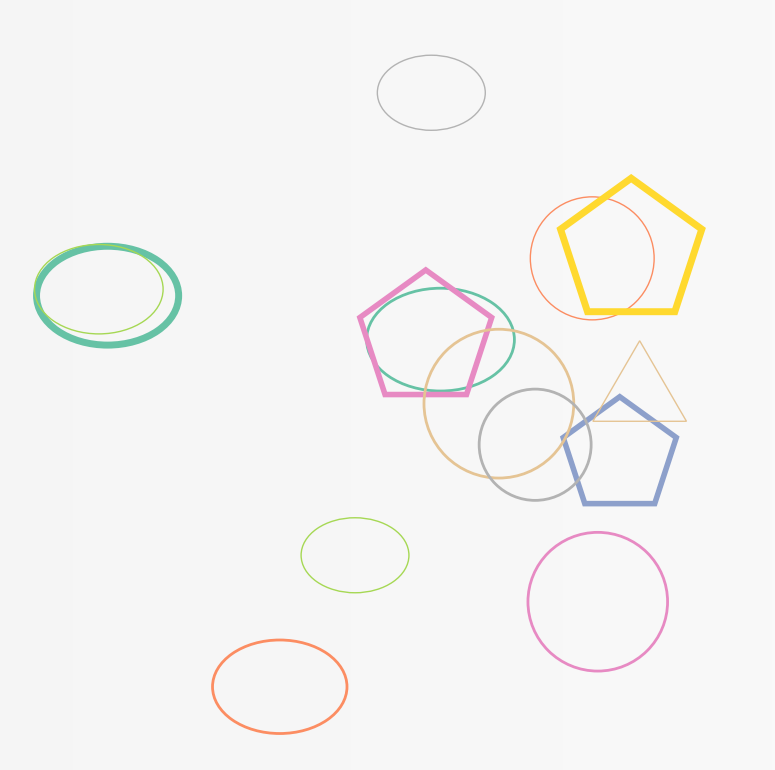[{"shape": "oval", "thickness": 2.5, "radius": 0.46, "center": [0.139, 0.616]}, {"shape": "oval", "thickness": 1, "radius": 0.48, "center": [0.568, 0.559]}, {"shape": "oval", "thickness": 1, "radius": 0.43, "center": [0.361, 0.108]}, {"shape": "circle", "thickness": 0.5, "radius": 0.4, "center": [0.764, 0.664]}, {"shape": "pentagon", "thickness": 2, "radius": 0.38, "center": [0.8, 0.408]}, {"shape": "circle", "thickness": 1, "radius": 0.45, "center": [0.771, 0.219]}, {"shape": "pentagon", "thickness": 2, "radius": 0.45, "center": [0.549, 0.56]}, {"shape": "oval", "thickness": 0.5, "radius": 0.35, "center": [0.458, 0.279]}, {"shape": "oval", "thickness": 0.5, "radius": 0.41, "center": [0.128, 0.624]}, {"shape": "pentagon", "thickness": 2.5, "radius": 0.48, "center": [0.814, 0.673]}, {"shape": "circle", "thickness": 1, "radius": 0.48, "center": [0.644, 0.476]}, {"shape": "triangle", "thickness": 0.5, "radius": 0.35, "center": [0.825, 0.488]}, {"shape": "oval", "thickness": 0.5, "radius": 0.35, "center": [0.557, 0.88]}, {"shape": "circle", "thickness": 1, "radius": 0.36, "center": [0.691, 0.422]}]